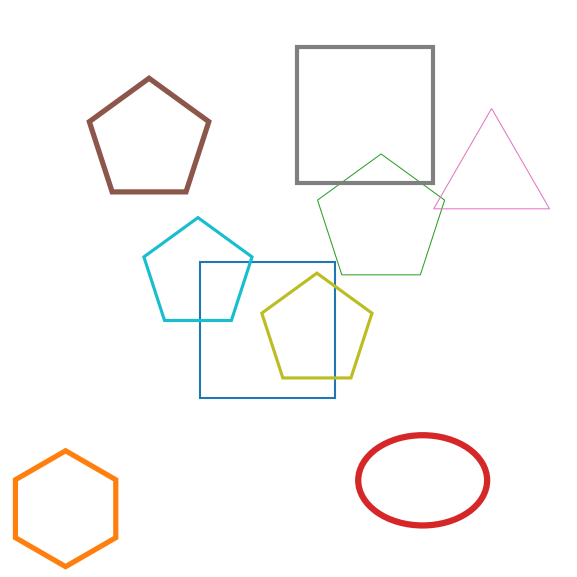[{"shape": "square", "thickness": 1, "radius": 0.59, "center": [0.463, 0.427]}, {"shape": "hexagon", "thickness": 2.5, "radius": 0.5, "center": [0.114, 0.118]}, {"shape": "pentagon", "thickness": 0.5, "radius": 0.58, "center": [0.66, 0.617]}, {"shape": "oval", "thickness": 3, "radius": 0.56, "center": [0.732, 0.167]}, {"shape": "pentagon", "thickness": 2.5, "radius": 0.54, "center": [0.258, 0.755]}, {"shape": "triangle", "thickness": 0.5, "radius": 0.58, "center": [0.851, 0.695]}, {"shape": "square", "thickness": 2, "radius": 0.59, "center": [0.632, 0.8]}, {"shape": "pentagon", "thickness": 1.5, "radius": 0.5, "center": [0.549, 0.426]}, {"shape": "pentagon", "thickness": 1.5, "radius": 0.49, "center": [0.343, 0.524]}]